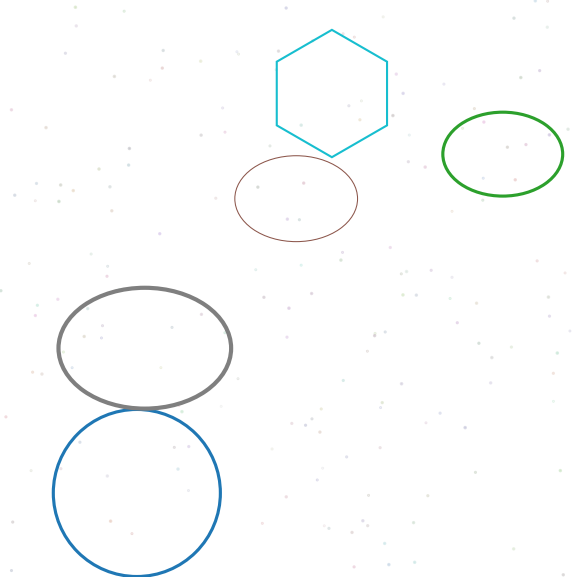[{"shape": "circle", "thickness": 1.5, "radius": 0.72, "center": [0.237, 0.145]}, {"shape": "oval", "thickness": 1.5, "radius": 0.52, "center": [0.871, 0.732]}, {"shape": "oval", "thickness": 0.5, "radius": 0.53, "center": [0.513, 0.655]}, {"shape": "oval", "thickness": 2, "radius": 0.75, "center": [0.251, 0.396]}, {"shape": "hexagon", "thickness": 1, "radius": 0.55, "center": [0.575, 0.837]}]